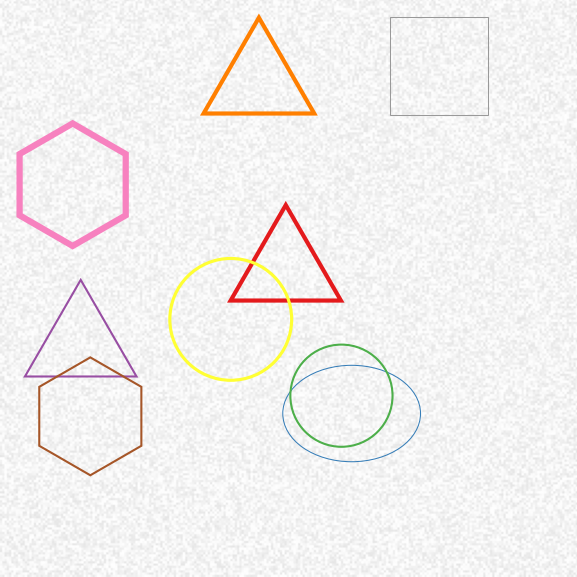[{"shape": "triangle", "thickness": 2, "radius": 0.55, "center": [0.495, 0.534]}, {"shape": "oval", "thickness": 0.5, "radius": 0.6, "center": [0.609, 0.283]}, {"shape": "circle", "thickness": 1, "radius": 0.44, "center": [0.591, 0.314]}, {"shape": "triangle", "thickness": 1, "radius": 0.56, "center": [0.14, 0.403]}, {"shape": "triangle", "thickness": 2, "radius": 0.55, "center": [0.448, 0.858]}, {"shape": "circle", "thickness": 1.5, "radius": 0.53, "center": [0.4, 0.446]}, {"shape": "hexagon", "thickness": 1, "radius": 0.51, "center": [0.156, 0.278]}, {"shape": "hexagon", "thickness": 3, "radius": 0.53, "center": [0.126, 0.679]}, {"shape": "square", "thickness": 0.5, "radius": 0.42, "center": [0.761, 0.885]}]